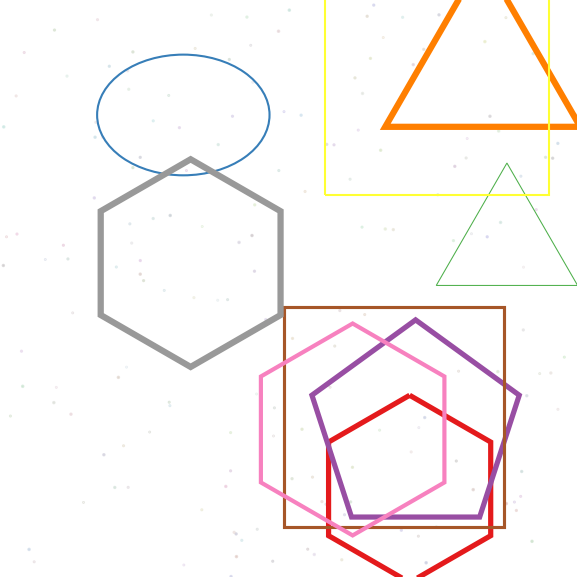[{"shape": "hexagon", "thickness": 2.5, "radius": 0.81, "center": [0.709, 0.153]}, {"shape": "oval", "thickness": 1, "radius": 0.75, "center": [0.317, 0.8]}, {"shape": "triangle", "thickness": 0.5, "radius": 0.71, "center": [0.878, 0.576]}, {"shape": "pentagon", "thickness": 2.5, "radius": 0.94, "center": [0.72, 0.256]}, {"shape": "triangle", "thickness": 3, "radius": 0.97, "center": [0.836, 0.877]}, {"shape": "square", "thickness": 1, "radius": 0.97, "center": [0.757, 0.855]}, {"shape": "square", "thickness": 1.5, "radius": 0.95, "center": [0.683, 0.278]}, {"shape": "hexagon", "thickness": 2, "radius": 0.92, "center": [0.611, 0.255]}, {"shape": "hexagon", "thickness": 3, "radius": 0.9, "center": [0.33, 0.544]}]